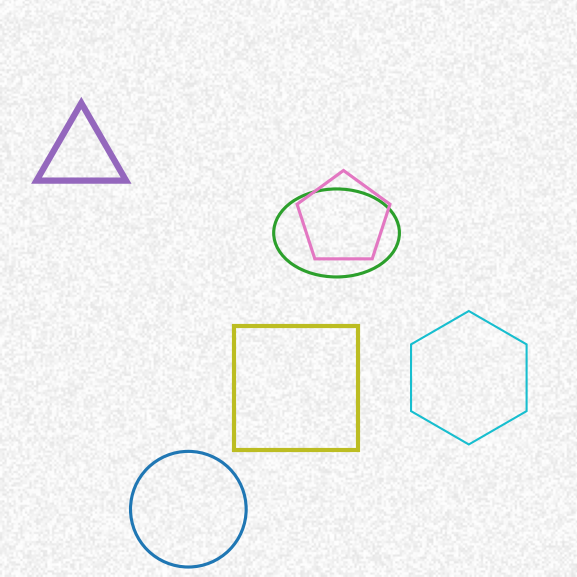[{"shape": "circle", "thickness": 1.5, "radius": 0.5, "center": [0.326, 0.117]}, {"shape": "oval", "thickness": 1.5, "radius": 0.54, "center": [0.583, 0.596]}, {"shape": "triangle", "thickness": 3, "radius": 0.45, "center": [0.141, 0.731]}, {"shape": "pentagon", "thickness": 1.5, "radius": 0.42, "center": [0.595, 0.619]}, {"shape": "square", "thickness": 2, "radius": 0.54, "center": [0.513, 0.327]}, {"shape": "hexagon", "thickness": 1, "radius": 0.58, "center": [0.812, 0.345]}]